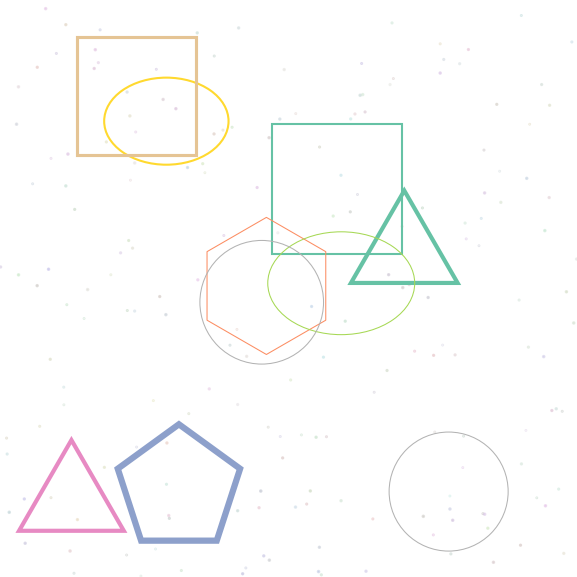[{"shape": "triangle", "thickness": 2, "radius": 0.53, "center": [0.7, 0.562]}, {"shape": "square", "thickness": 1, "radius": 0.56, "center": [0.584, 0.672]}, {"shape": "hexagon", "thickness": 0.5, "radius": 0.59, "center": [0.461, 0.504]}, {"shape": "pentagon", "thickness": 3, "radius": 0.56, "center": [0.31, 0.153]}, {"shape": "triangle", "thickness": 2, "radius": 0.52, "center": [0.124, 0.132]}, {"shape": "oval", "thickness": 0.5, "radius": 0.64, "center": [0.591, 0.509]}, {"shape": "oval", "thickness": 1, "radius": 0.54, "center": [0.288, 0.789]}, {"shape": "square", "thickness": 1.5, "radius": 0.51, "center": [0.237, 0.833]}, {"shape": "circle", "thickness": 0.5, "radius": 0.54, "center": [0.453, 0.476]}, {"shape": "circle", "thickness": 0.5, "radius": 0.52, "center": [0.777, 0.148]}]